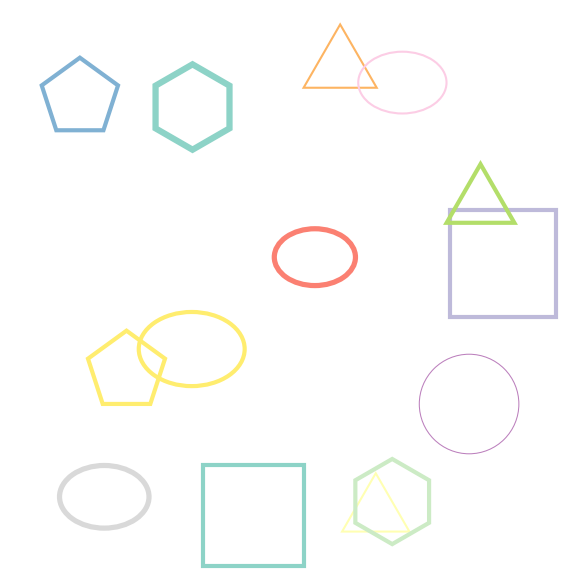[{"shape": "hexagon", "thickness": 3, "radius": 0.37, "center": [0.333, 0.814]}, {"shape": "square", "thickness": 2, "radius": 0.44, "center": [0.439, 0.107]}, {"shape": "triangle", "thickness": 1, "radius": 0.34, "center": [0.651, 0.112]}, {"shape": "square", "thickness": 2, "radius": 0.46, "center": [0.871, 0.543]}, {"shape": "oval", "thickness": 2.5, "radius": 0.35, "center": [0.545, 0.554]}, {"shape": "pentagon", "thickness": 2, "radius": 0.35, "center": [0.138, 0.83]}, {"shape": "triangle", "thickness": 1, "radius": 0.37, "center": [0.589, 0.884]}, {"shape": "triangle", "thickness": 2, "radius": 0.34, "center": [0.832, 0.647]}, {"shape": "oval", "thickness": 1, "radius": 0.38, "center": [0.697, 0.856]}, {"shape": "oval", "thickness": 2.5, "radius": 0.39, "center": [0.181, 0.139]}, {"shape": "circle", "thickness": 0.5, "radius": 0.43, "center": [0.812, 0.3]}, {"shape": "hexagon", "thickness": 2, "radius": 0.37, "center": [0.679, 0.131]}, {"shape": "oval", "thickness": 2, "radius": 0.46, "center": [0.332, 0.395]}, {"shape": "pentagon", "thickness": 2, "radius": 0.35, "center": [0.219, 0.356]}]